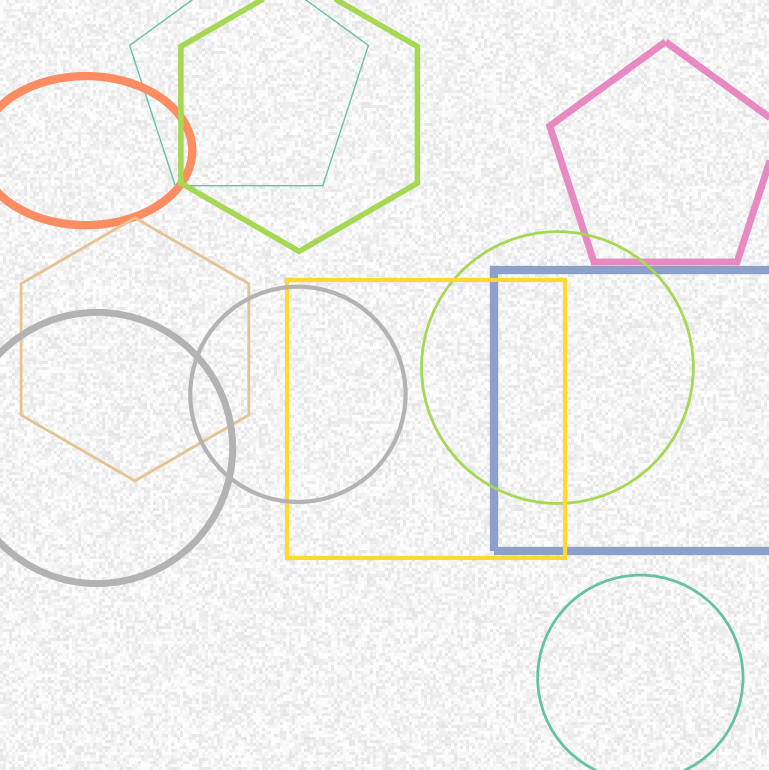[{"shape": "pentagon", "thickness": 0.5, "radius": 0.82, "center": [0.323, 0.891]}, {"shape": "circle", "thickness": 1, "radius": 0.67, "center": [0.832, 0.12]}, {"shape": "oval", "thickness": 3, "radius": 0.69, "center": [0.111, 0.804]}, {"shape": "square", "thickness": 3, "radius": 0.91, "center": [0.824, 0.467]}, {"shape": "pentagon", "thickness": 2.5, "radius": 0.79, "center": [0.864, 0.788]}, {"shape": "hexagon", "thickness": 2, "radius": 0.89, "center": [0.388, 0.851]}, {"shape": "circle", "thickness": 1, "radius": 0.88, "center": [0.724, 0.523]}, {"shape": "square", "thickness": 1.5, "radius": 0.9, "center": [0.554, 0.456]}, {"shape": "hexagon", "thickness": 1, "radius": 0.85, "center": [0.175, 0.546]}, {"shape": "circle", "thickness": 2.5, "radius": 0.88, "center": [0.126, 0.418]}, {"shape": "circle", "thickness": 1.5, "radius": 0.7, "center": [0.387, 0.488]}]